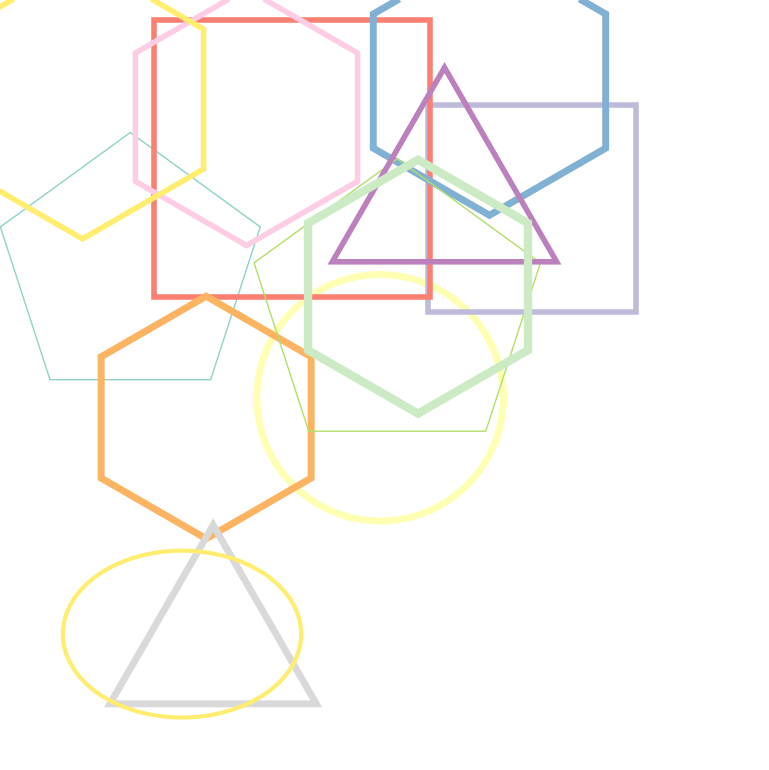[{"shape": "pentagon", "thickness": 0.5, "radius": 0.89, "center": [0.169, 0.65]}, {"shape": "circle", "thickness": 2.5, "radius": 0.8, "center": [0.494, 0.483]}, {"shape": "square", "thickness": 2, "radius": 0.67, "center": [0.691, 0.73]}, {"shape": "square", "thickness": 2, "radius": 0.9, "center": [0.379, 0.794]}, {"shape": "hexagon", "thickness": 2.5, "radius": 0.87, "center": [0.636, 0.895]}, {"shape": "hexagon", "thickness": 2.5, "radius": 0.79, "center": [0.268, 0.458]}, {"shape": "pentagon", "thickness": 0.5, "radius": 0.98, "center": [0.516, 0.598]}, {"shape": "hexagon", "thickness": 2, "radius": 0.83, "center": [0.32, 0.848]}, {"shape": "triangle", "thickness": 2.5, "radius": 0.77, "center": [0.277, 0.163]}, {"shape": "triangle", "thickness": 2, "radius": 0.84, "center": [0.577, 0.744]}, {"shape": "hexagon", "thickness": 3, "radius": 0.82, "center": [0.543, 0.628]}, {"shape": "hexagon", "thickness": 2, "radius": 0.91, "center": [0.107, 0.871]}, {"shape": "oval", "thickness": 1.5, "radius": 0.77, "center": [0.236, 0.177]}]